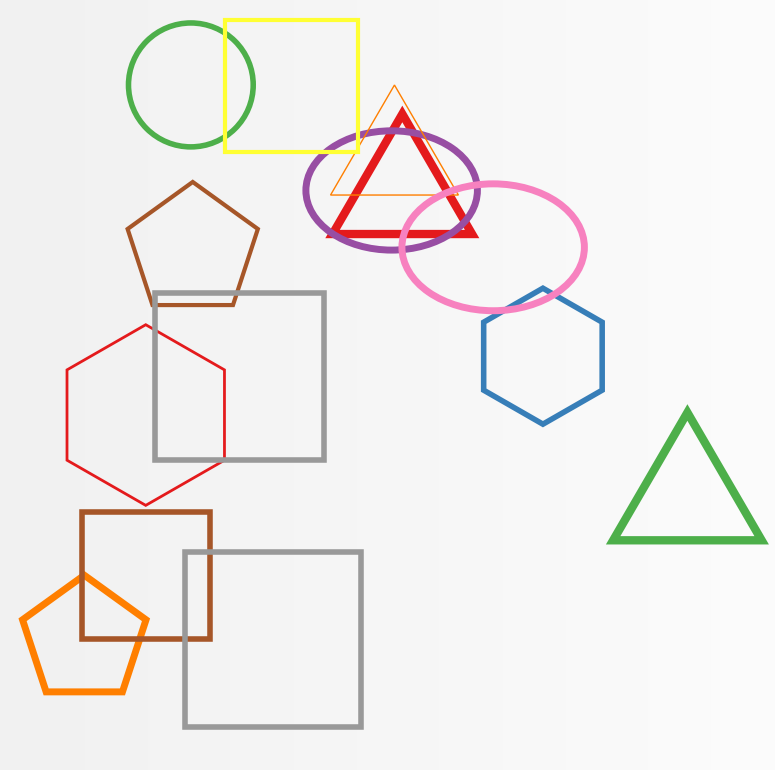[{"shape": "triangle", "thickness": 3, "radius": 0.52, "center": [0.519, 0.748]}, {"shape": "hexagon", "thickness": 1, "radius": 0.59, "center": [0.188, 0.461]}, {"shape": "hexagon", "thickness": 2, "radius": 0.44, "center": [0.701, 0.537]}, {"shape": "circle", "thickness": 2, "radius": 0.4, "center": [0.246, 0.89]}, {"shape": "triangle", "thickness": 3, "radius": 0.55, "center": [0.887, 0.354]}, {"shape": "oval", "thickness": 2.5, "radius": 0.55, "center": [0.505, 0.753]}, {"shape": "triangle", "thickness": 0.5, "radius": 0.48, "center": [0.509, 0.794]}, {"shape": "pentagon", "thickness": 2.5, "radius": 0.42, "center": [0.109, 0.169]}, {"shape": "square", "thickness": 1.5, "radius": 0.43, "center": [0.376, 0.888]}, {"shape": "square", "thickness": 2, "radius": 0.41, "center": [0.188, 0.253]}, {"shape": "pentagon", "thickness": 1.5, "radius": 0.44, "center": [0.249, 0.675]}, {"shape": "oval", "thickness": 2.5, "radius": 0.59, "center": [0.636, 0.679]}, {"shape": "square", "thickness": 2, "radius": 0.57, "center": [0.352, 0.169]}, {"shape": "square", "thickness": 2, "radius": 0.54, "center": [0.309, 0.511]}]